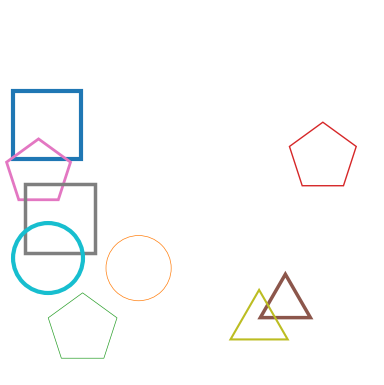[{"shape": "square", "thickness": 3, "radius": 0.44, "center": [0.122, 0.675]}, {"shape": "circle", "thickness": 0.5, "radius": 0.42, "center": [0.36, 0.304]}, {"shape": "pentagon", "thickness": 0.5, "radius": 0.47, "center": [0.215, 0.145]}, {"shape": "pentagon", "thickness": 1, "radius": 0.46, "center": [0.839, 0.591]}, {"shape": "triangle", "thickness": 2.5, "radius": 0.38, "center": [0.741, 0.213]}, {"shape": "pentagon", "thickness": 2, "radius": 0.44, "center": [0.1, 0.552]}, {"shape": "square", "thickness": 2.5, "radius": 0.45, "center": [0.156, 0.433]}, {"shape": "triangle", "thickness": 1.5, "radius": 0.43, "center": [0.673, 0.161]}, {"shape": "circle", "thickness": 3, "radius": 0.45, "center": [0.125, 0.33]}]